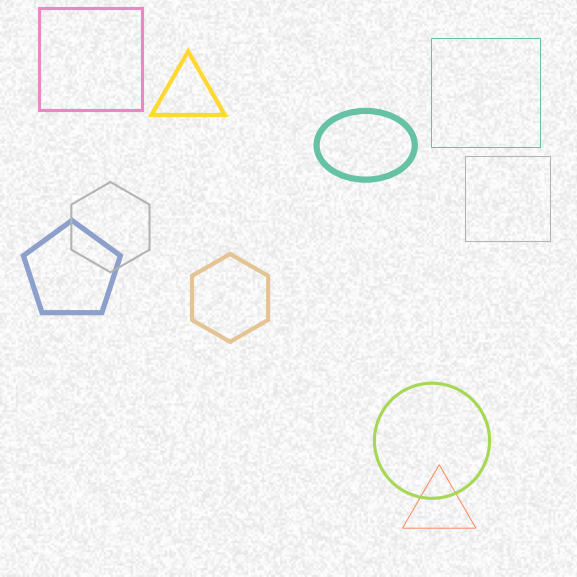[{"shape": "oval", "thickness": 3, "radius": 0.43, "center": [0.633, 0.748]}, {"shape": "square", "thickness": 0.5, "radius": 0.47, "center": [0.841, 0.839]}, {"shape": "triangle", "thickness": 0.5, "radius": 0.37, "center": [0.761, 0.121]}, {"shape": "pentagon", "thickness": 2.5, "radius": 0.44, "center": [0.125, 0.529]}, {"shape": "square", "thickness": 1.5, "radius": 0.44, "center": [0.157, 0.897]}, {"shape": "circle", "thickness": 1.5, "radius": 0.5, "center": [0.748, 0.236]}, {"shape": "triangle", "thickness": 2, "radius": 0.37, "center": [0.326, 0.837]}, {"shape": "hexagon", "thickness": 2, "radius": 0.38, "center": [0.398, 0.483]}, {"shape": "square", "thickness": 0.5, "radius": 0.37, "center": [0.879, 0.656]}, {"shape": "hexagon", "thickness": 1, "radius": 0.39, "center": [0.191, 0.606]}]